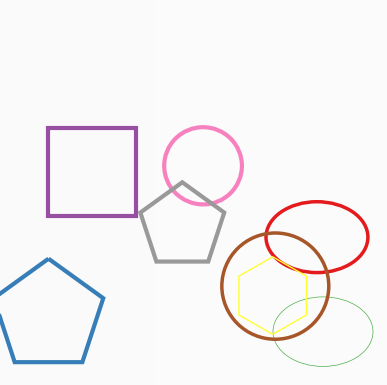[{"shape": "oval", "thickness": 2.5, "radius": 0.66, "center": [0.818, 0.384]}, {"shape": "pentagon", "thickness": 3, "radius": 0.74, "center": [0.125, 0.179]}, {"shape": "oval", "thickness": 0.5, "radius": 0.65, "center": [0.834, 0.139]}, {"shape": "square", "thickness": 3, "radius": 0.57, "center": [0.238, 0.554]}, {"shape": "hexagon", "thickness": 1, "radius": 0.5, "center": [0.704, 0.232]}, {"shape": "circle", "thickness": 2.5, "radius": 0.69, "center": [0.71, 0.257]}, {"shape": "circle", "thickness": 3, "radius": 0.5, "center": [0.524, 0.569]}, {"shape": "pentagon", "thickness": 3, "radius": 0.57, "center": [0.47, 0.413]}]